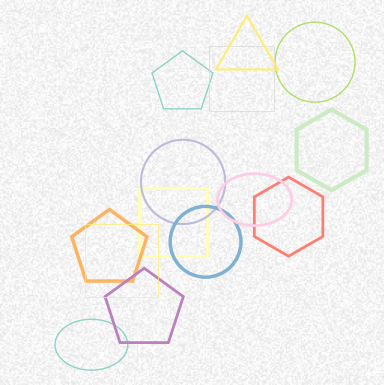[{"shape": "pentagon", "thickness": 1, "radius": 0.42, "center": [0.474, 0.785]}, {"shape": "oval", "thickness": 1, "radius": 0.47, "center": [0.237, 0.105]}, {"shape": "square", "thickness": 2, "radius": 0.44, "center": [0.45, 0.424]}, {"shape": "circle", "thickness": 1.5, "radius": 0.55, "center": [0.476, 0.528]}, {"shape": "hexagon", "thickness": 2, "radius": 0.51, "center": [0.75, 0.437]}, {"shape": "circle", "thickness": 2.5, "radius": 0.46, "center": [0.534, 0.372]}, {"shape": "pentagon", "thickness": 2.5, "radius": 0.51, "center": [0.284, 0.353]}, {"shape": "circle", "thickness": 1, "radius": 0.52, "center": [0.818, 0.839]}, {"shape": "oval", "thickness": 2, "radius": 0.48, "center": [0.661, 0.482]}, {"shape": "square", "thickness": 0.5, "radius": 0.42, "center": [0.628, 0.795]}, {"shape": "pentagon", "thickness": 2, "radius": 0.53, "center": [0.375, 0.197]}, {"shape": "hexagon", "thickness": 3, "radius": 0.52, "center": [0.861, 0.611]}, {"shape": "square", "thickness": 0.5, "radius": 0.47, "center": [0.315, 0.324]}, {"shape": "triangle", "thickness": 1.5, "radius": 0.46, "center": [0.641, 0.866]}]